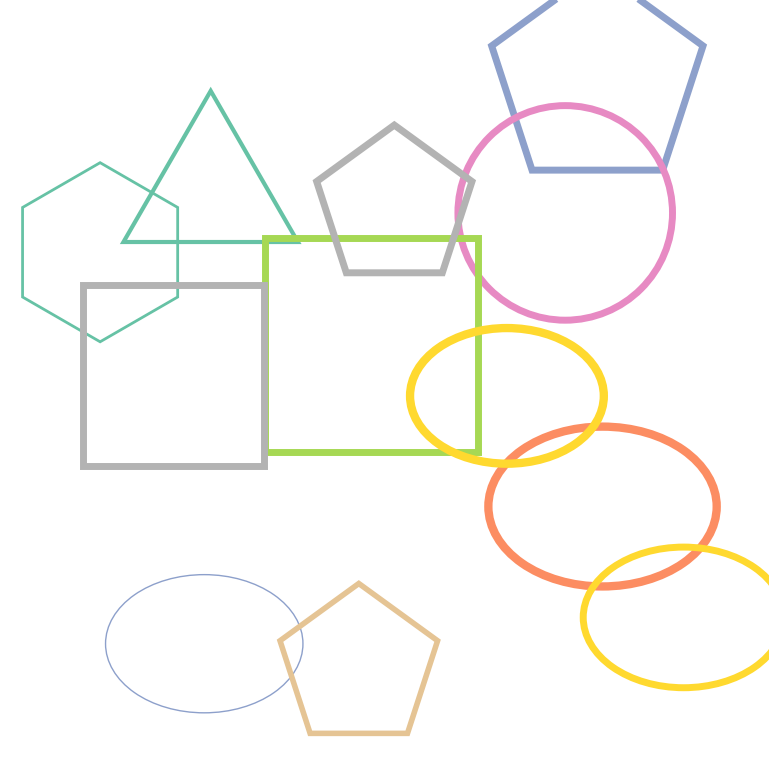[{"shape": "hexagon", "thickness": 1, "radius": 0.58, "center": [0.13, 0.672]}, {"shape": "triangle", "thickness": 1.5, "radius": 0.65, "center": [0.274, 0.751]}, {"shape": "oval", "thickness": 3, "radius": 0.74, "center": [0.783, 0.342]}, {"shape": "oval", "thickness": 0.5, "radius": 0.64, "center": [0.265, 0.164]}, {"shape": "pentagon", "thickness": 2.5, "radius": 0.72, "center": [0.776, 0.896]}, {"shape": "circle", "thickness": 2.5, "radius": 0.7, "center": [0.734, 0.724]}, {"shape": "square", "thickness": 2.5, "radius": 0.69, "center": [0.483, 0.552]}, {"shape": "oval", "thickness": 2.5, "radius": 0.65, "center": [0.888, 0.198]}, {"shape": "oval", "thickness": 3, "radius": 0.63, "center": [0.658, 0.486]}, {"shape": "pentagon", "thickness": 2, "radius": 0.54, "center": [0.466, 0.135]}, {"shape": "square", "thickness": 2.5, "radius": 0.59, "center": [0.226, 0.513]}, {"shape": "pentagon", "thickness": 2.5, "radius": 0.53, "center": [0.512, 0.732]}]